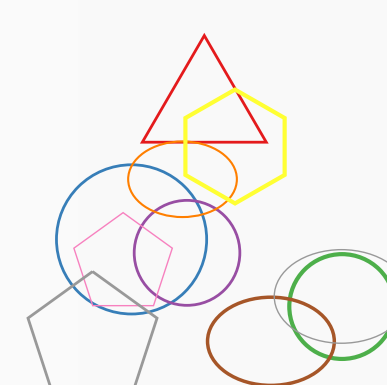[{"shape": "triangle", "thickness": 2, "radius": 0.92, "center": [0.527, 0.723]}, {"shape": "circle", "thickness": 2, "radius": 0.97, "center": [0.34, 0.378]}, {"shape": "circle", "thickness": 3, "radius": 0.68, "center": [0.883, 0.204]}, {"shape": "circle", "thickness": 2, "radius": 0.68, "center": [0.483, 0.343]}, {"shape": "oval", "thickness": 1.5, "radius": 0.7, "center": [0.471, 0.534]}, {"shape": "hexagon", "thickness": 3, "radius": 0.74, "center": [0.607, 0.62]}, {"shape": "oval", "thickness": 2.5, "radius": 0.82, "center": [0.699, 0.114]}, {"shape": "pentagon", "thickness": 1, "radius": 0.67, "center": [0.318, 0.314]}, {"shape": "oval", "thickness": 1, "radius": 0.87, "center": [0.881, 0.23]}, {"shape": "pentagon", "thickness": 2, "radius": 0.88, "center": [0.239, 0.12]}]